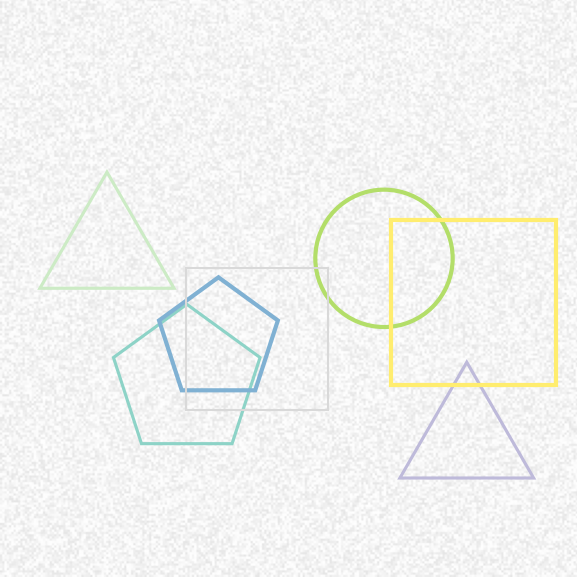[{"shape": "pentagon", "thickness": 1.5, "radius": 0.67, "center": [0.323, 0.339]}, {"shape": "triangle", "thickness": 1.5, "radius": 0.67, "center": [0.808, 0.238]}, {"shape": "pentagon", "thickness": 2, "radius": 0.54, "center": [0.378, 0.411]}, {"shape": "circle", "thickness": 2, "radius": 0.59, "center": [0.665, 0.552]}, {"shape": "square", "thickness": 1, "radius": 0.61, "center": [0.445, 0.413]}, {"shape": "triangle", "thickness": 1.5, "radius": 0.67, "center": [0.185, 0.567]}, {"shape": "square", "thickness": 2, "radius": 0.71, "center": [0.82, 0.475]}]